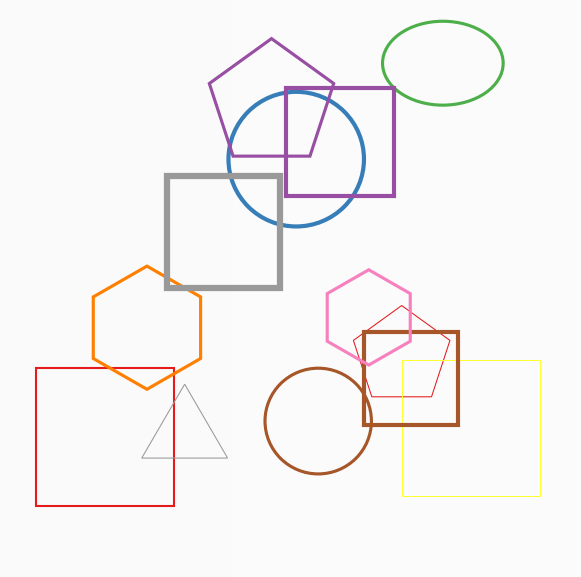[{"shape": "pentagon", "thickness": 0.5, "radius": 0.44, "center": [0.691, 0.383]}, {"shape": "square", "thickness": 1, "radius": 0.6, "center": [0.181, 0.242]}, {"shape": "circle", "thickness": 2, "radius": 0.58, "center": [0.51, 0.724]}, {"shape": "oval", "thickness": 1.5, "radius": 0.52, "center": [0.762, 0.89]}, {"shape": "pentagon", "thickness": 1.5, "radius": 0.56, "center": [0.467, 0.82]}, {"shape": "square", "thickness": 2, "radius": 0.47, "center": [0.585, 0.753]}, {"shape": "hexagon", "thickness": 1.5, "radius": 0.53, "center": [0.253, 0.432]}, {"shape": "square", "thickness": 0.5, "radius": 0.59, "center": [0.81, 0.258]}, {"shape": "square", "thickness": 2, "radius": 0.4, "center": [0.708, 0.343]}, {"shape": "circle", "thickness": 1.5, "radius": 0.46, "center": [0.547, 0.27]}, {"shape": "hexagon", "thickness": 1.5, "radius": 0.41, "center": [0.634, 0.45]}, {"shape": "triangle", "thickness": 0.5, "radius": 0.43, "center": [0.318, 0.249]}, {"shape": "square", "thickness": 3, "radius": 0.49, "center": [0.384, 0.597]}]